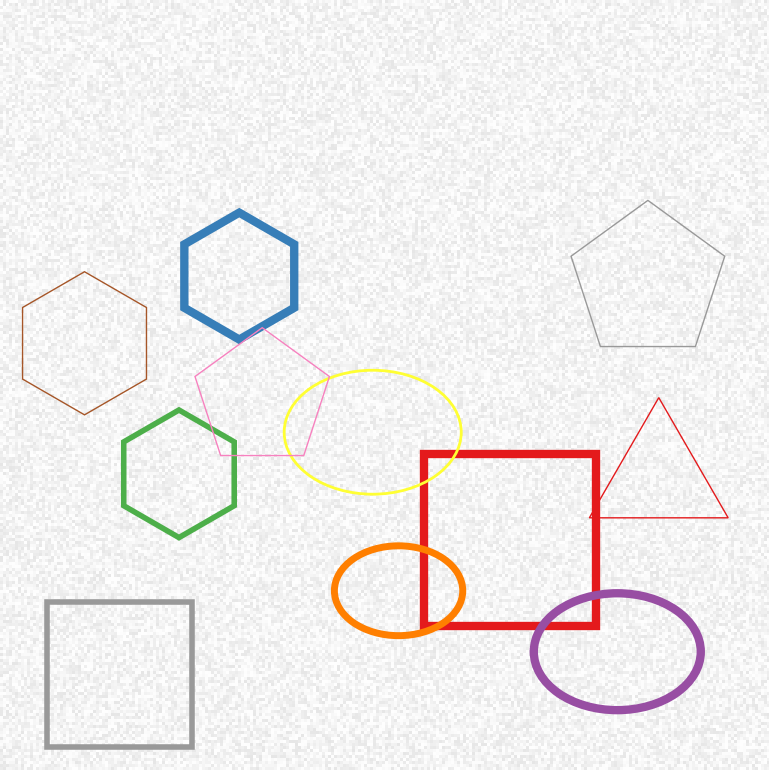[{"shape": "square", "thickness": 3, "radius": 0.56, "center": [0.662, 0.299]}, {"shape": "triangle", "thickness": 0.5, "radius": 0.52, "center": [0.856, 0.38]}, {"shape": "hexagon", "thickness": 3, "radius": 0.41, "center": [0.311, 0.641]}, {"shape": "hexagon", "thickness": 2, "radius": 0.41, "center": [0.232, 0.385]}, {"shape": "oval", "thickness": 3, "radius": 0.54, "center": [0.802, 0.154]}, {"shape": "oval", "thickness": 2.5, "radius": 0.42, "center": [0.518, 0.233]}, {"shape": "oval", "thickness": 1, "radius": 0.57, "center": [0.484, 0.439]}, {"shape": "hexagon", "thickness": 0.5, "radius": 0.46, "center": [0.11, 0.554]}, {"shape": "pentagon", "thickness": 0.5, "radius": 0.46, "center": [0.341, 0.483]}, {"shape": "square", "thickness": 2, "radius": 0.47, "center": [0.155, 0.124]}, {"shape": "pentagon", "thickness": 0.5, "radius": 0.52, "center": [0.841, 0.635]}]